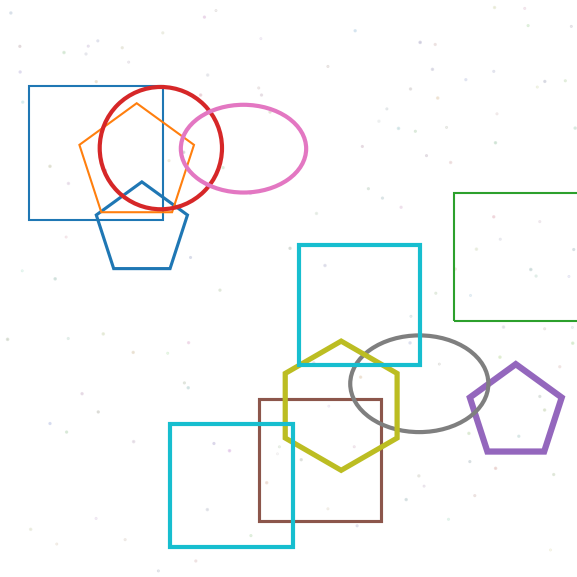[{"shape": "pentagon", "thickness": 1.5, "radius": 0.41, "center": [0.246, 0.601]}, {"shape": "square", "thickness": 1, "radius": 0.58, "center": [0.166, 0.734]}, {"shape": "pentagon", "thickness": 1, "radius": 0.52, "center": [0.237, 0.716]}, {"shape": "square", "thickness": 1, "radius": 0.55, "center": [0.896, 0.554]}, {"shape": "circle", "thickness": 2, "radius": 0.53, "center": [0.279, 0.743]}, {"shape": "pentagon", "thickness": 3, "radius": 0.42, "center": [0.893, 0.285]}, {"shape": "square", "thickness": 1.5, "radius": 0.53, "center": [0.554, 0.202]}, {"shape": "oval", "thickness": 2, "radius": 0.54, "center": [0.422, 0.742]}, {"shape": "oval", "thickness": 2, "radius": 0.6, "center": [0.726, 0.335]}, {"shape": "hexagon", "thickness": 2.5, "radius": 0.56, "center": [0.591, 0.297]}, {"shape": "square", "thickness": 2, "radius": 0.53, "center": [0.4, 0.159]}, {"shape": "square", "thickness": 2, "radius": 0.52, "center": [0.623, 0.471]}]